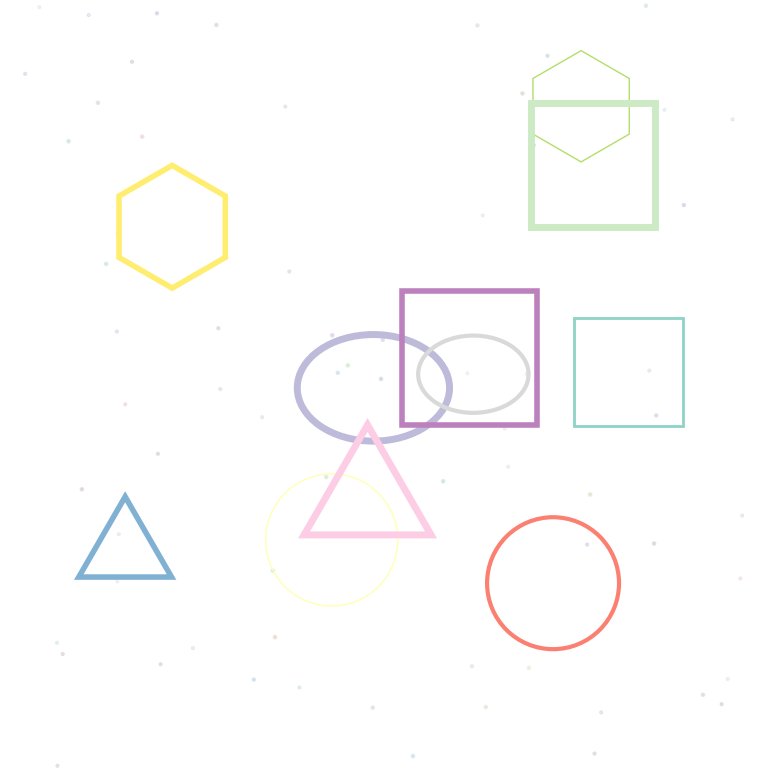[{"shape": "square", "thickness": 1, "radius": 0.35, "center": [0.816, 0.517]}, {"shape": "circle", "thickness": 0.5, "radius": 0.43, "center": [0.431, 0.299]}, {"shape": "oval", "thickness": 2.5, "radius": 0.49, "center": [0.485, 0.496]}, {"shape": "circle", "thickness": 1.5, "radius": 0.43, "center": [0.718, 0.243]}, {"shape": "triangle", "thickness": 2, "radius": 0.35, "center": [0.163, 0.285]}, {"shape": "hexagon", "thickness": 0.5, "radius": 0.36, "center": [0.755, 0.862]}, {"shape": "triangle", "thickness": 2.5, "radius": 0.48, "center": [0.477, 0.353]}, {"shape": "oval", "thickness": 1.5, "radius": 0.36, "center": [0.615, 0.514]}, {"shape": "square", "thickness": 2, "radius": 0.44, "center": [0.61, 0.535]}, {"shape": "square", "thickness": 2.5, "radius": 0.4, "center": [0.77, 0.786]}, {"shape": "hexagon", "thickness": 2, "radius": 0.4, "center": [0.224, 0.706]}]